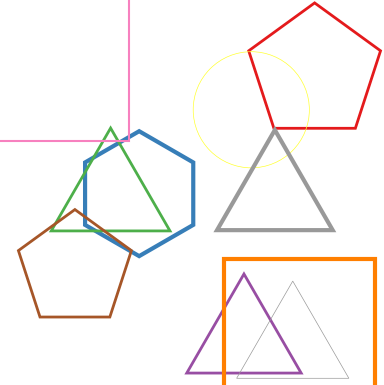[{"shape": "pentagon", "thickness": 2, "radius": 0.9, "center": [0.817, 0.812]}, {"shape": "hexagon", "thickness": 3, "radius": 0.81, "center": [0.361, 0.497]}, {"shape": "triangle", "thickness": 2, "radius": 0.89, "center": [0.287, 0.489]}, {"shape": "triangle", "thickness": 2, "radius": 0.86, "center": [0.634, 0.117]}, {"shape": "square", "thickness": 3, "radius": 0.98, "center": [0.778, 0.131]}, {"shape": "circle", "thickness": 0.5, "radius": 0.75, "center": [0.653, 0.715]}, {"shape": "pentagon", "thickness": 2, "radius": 0.77, "center": [0.195, 0.301]}, {"shape": "square", "thickness": 1.5, "radius": 0.96, "center": [0.143, 0.826]}, {"shape": "triangle", "thickness": 3, "radius": 0.87, "center": [0.714, 0.489]}, {"shape": "triangle", "thickness": 0.5, "radius": 0.84, "center": [0.76, 0.102]}]